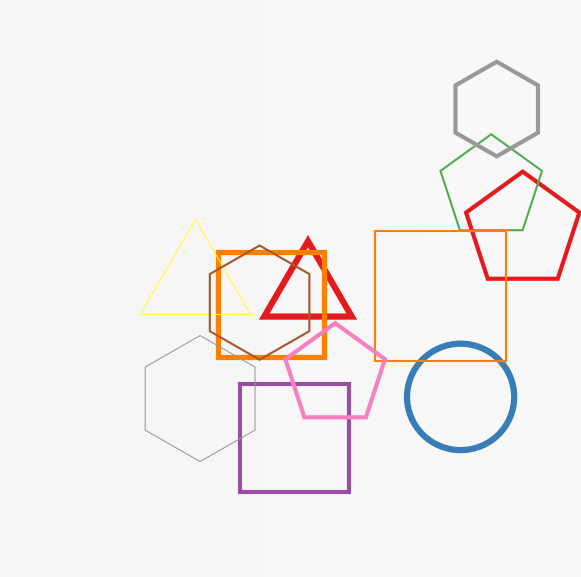[{"shape": "pentagon", "thickness": 2, "radius": 0.51, "center": [0.899, 0.599]}, {"shape": "triangle", "thickness": 3, "radius": 0.43, "center": [0.53, 0.494]}, {"shape": "circle", "thickness": 3, "radius": 0.46, "center": [0.792, 0.312]}, {"shape": "pentagon", "thickness": 1, "radius": 0.46, "center": [0.845, 0.675]}, {"shape": "square", "thickness": 2, "radius": 0.47, "center": [0.507, 0.241]}, {"shape": "square", "thickness": 1, "radius": 0.56, "center": [0.758, 0.487]}, {"shape": "square", "thickness": 2.5, "radius": 0.45, "center": [0.466, 0.471]}, {"shape": "triangle", "thickness": 0.5, "radius": 0.55, "center": [0.336, 0.509]}, {"shape": "hexagon", "thickness": 1, "radius": 0.49, "center": [0.447, 0.475]}, {"shape": "pentagon", "thickness": 2, "radius": 0.45, "center": [0.577, 0.349]}, {"shape": "hexagon", "thickness": 2, "radius": 0.41, "center": [0.855, 0.81]}, {"shape": "hexagon", "thickness": 0.5, "radius": 0.55, "center": [0.344, 0.309]}]